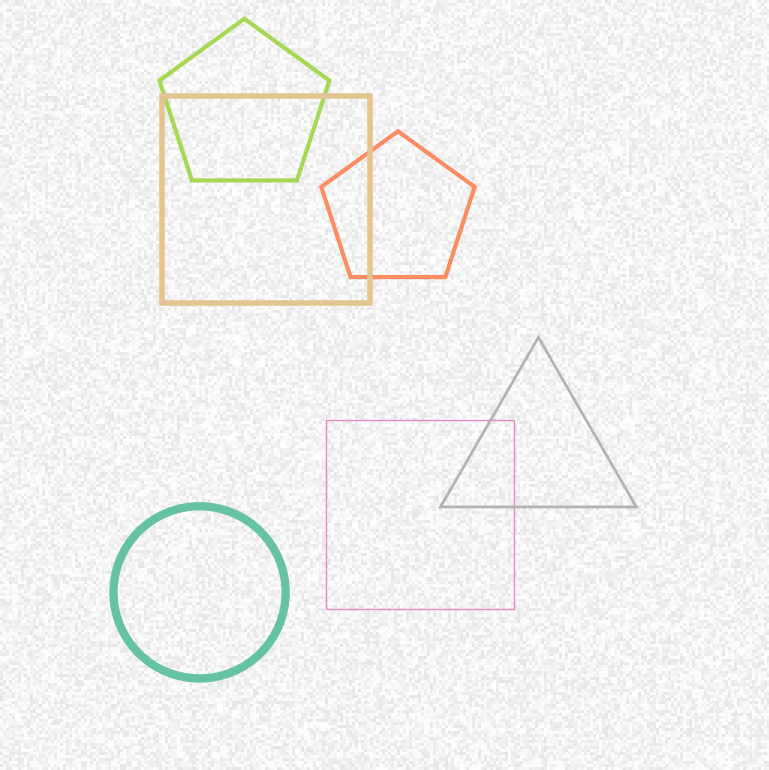[{"shape": "circle", "thickness": 3, "radius": 0.56, "center": [0.259, 0.231]}, {"shape": "pentagon", "thickness": 1.5, "radius": 0.52, "center": [0.517, 0.725]}, {"shape": "square", "thickness": 0.5, "radius": 0.61, "center": [0.546, 0.332]}, {"shape": "pentagon", "thickness": 1.5, "radius": 0.58, "center": [0.317, 0.86]}, {"shape": "square", "thickness": 2, "radius": 0.67, "center": [0.345, 0.741]}, {"shape": "triangle", "thickness": 1, "radius": 0.73, "center": [0.699, 0.415]}]